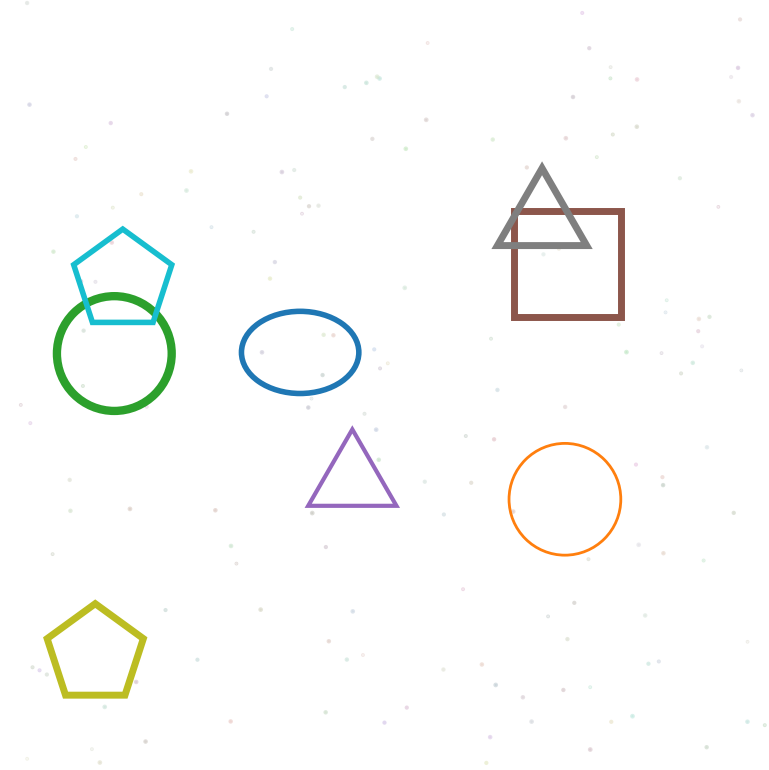[{"shape": "oval", "thickness": 2, "radius": 0.38, "center": [0.39, 0.542]}, {"shape": "circle", "thickness": 1, "radius": 0.36, "center": [0.734, 0.352]}, {"shape": "circle", "thickness": 3, "radius": 0.37, "center": [0.148, 0.541]}, {"shape": "triangle", "thickness": 1.5, "radius": 0.33, "center": [0.458, 0.376]}, {"shape": "square", "thickness": 2.5, "radius": 0.35, "center": [0.737, 0.657]}, {"shape": "triangle", "thickness": 2.5, "radius": 0.33, "center": [0.704, 0.715]}, {"shape": "pentagon", "thickness": 2.5, "radius": 0.33, "center": [0.124, 0.15]}, {"shape": "pentagon", "thickness": 2, "radius": 0.33, "center": [0.159, 0.635]}]